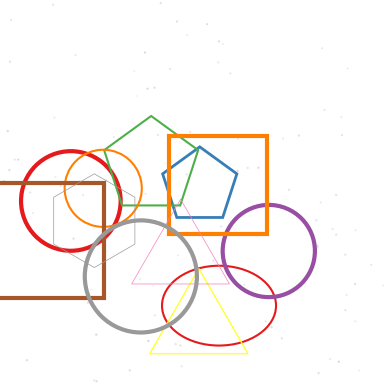[{"shape": "circle", "thickness": 3, "radius": 0.65, "center": [0.184, 0.478]}, {"shape": "oval", "thickness": 1.5, "radius": 0.74, "center": [0.569, 0.206]}, {"shape": "pentagon", "thickness": 2, "radius": 0.51, "center": [0.519, 0.517]}, {"shape": "pentagon", "thickness": 1.5, "radius": 0.64, "center": [0.393, 0.57]}, {"shape": "circle", "thickness": 3, "radius": 0.6, "center": [0.698, 0.348]}, {"shape": "square", "thickness": 3, "radius": 0.64, "center": [0.566, 0.52]}, {"shape": "circle", "thickness": 1.5, "radius": 0.5, "center": [0.268, 0.511]}, {"shape": "triangle", "thickness": 1, "radius": 0.74, "center": [0.516, 0.155]}, {"shape": "square", "thickness": 3, "radius": 0.74, "center": [0.122, 0.376]}, {"shape": "triangle", "thickness": 0.5, "radius": 0.73, "center": [0.469, 0.336]}, {"shape": "hexagon", "thickness": 0.5, "radius": 0.61, "center": [0.245, 0.427]}, {"shape": "circle", "thickness": 3, "radius": 0.73, "center": [0.366, 0.282]}]